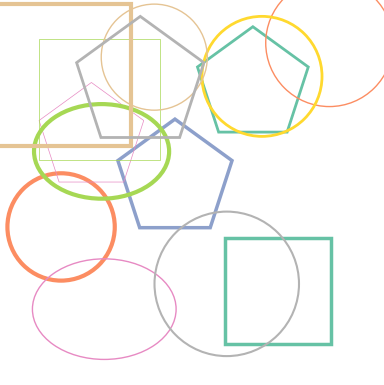[{"shape": "square", "thickness": 2.5, "radius": 0.69, "center": [0.722, 0.245]}, {"shape": "pentagon", "thickness": 2, "radius": 0.76, "center": [0.657, 0.779]}, {"shape": "circle", "thickness": 3, "radius": 0.7, "center": [0.159, 0.411]}, {"shape": "circle", "thickness": 1, "radius": 0.83, "center": [0.855, 0.889]}, {"shape": "pentagon", "thickness": 2.5, "radius": 0.78, "center": [0.454, 0.535]}, {"shape": "oval", "thickness": 1, "radius": 0.93, "center": [0.271, 0.197]}, {"shape": "pentagon", "thickness": 0.5, "radius": 0.71, "center": [0.237, 0.643]}, {"shape": "square", "thickness": 0.5, "radius": 0.79, "center": [0.259, 0.741]}, {"shape": "oval", "thickness": 3, "radius": 0.88, "center": [0.264, 0.607]}, {"shape": "circle", "thickness": 2, "radius": 0.78, "center": [0.681, 0.802]}, {"shape": "square", "thickness": 3, "radius": 0.92, "center": [0.156, 0.806]}, {"shape": "circle", "thickness": 1, "radius": 0.69, "center": [0.401, 0.852]}, {"shape": "circle", "thickness": 1.5, "radius": 0.94, "center": [0.589, 0.263]}, {"shape": "pentagon", "thickness": 2, "radius": 0.87, "center": [0.364, 0.784]}]